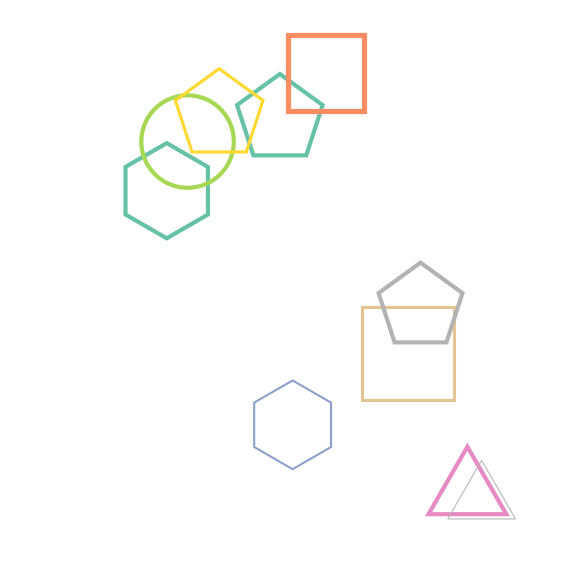[{"shape": "hexagon", "thickness": 2, "radius": 0.41, "center": [0.289, 0.669]}, {"shape": "pentagon", "thickness": 2, "radius": 0.39, "center": [0.485, 0.793]}, {"shape": "square", "thickness": 2.5, "radius": 0.33, "center": [0.564, 0.873]}, {"shape": "hexagon", "thickness": 1, "radius": 0.38, "center": [0.507, 0.264]}, {"shape": "triangle", "thickness": 2, "radius": 0.39, "center": [0.809, 0.148]}, {"shape": "circle", "thickness": 2, "radius": 0.4, "center": [0.325, 0.754]}, {"shape": "pentagon", "thickness": 1.5, "radius": 0.4, "center": [0.38, 0.8]}, {"shape": "square", "thickness": 1.5, "radius": 0.4, "center": [0.707, 0.387]}, {"shape": "triangle", "thickness": 0.5, "radius": 0.34, "center": [0.834, 0.134]}, {"shape": "pentagon", "thickness": 2, "radius": 0.38, "center": [0.728, 0.468]}]